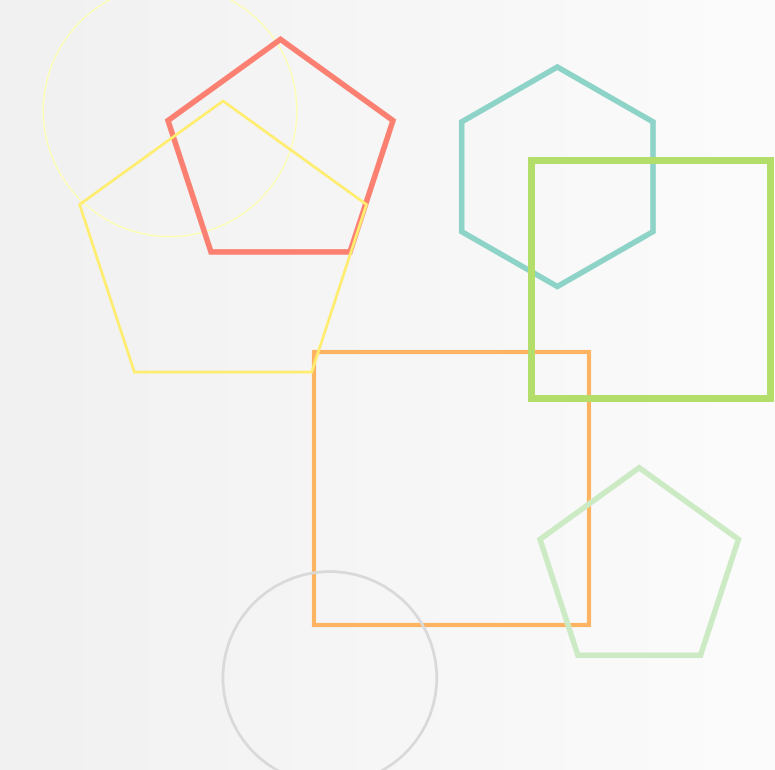[{"shape": "hexagon", "thickness": 2, "radius": 0.71, "center": [0.719, 0.77]}, {"shape": "circle", "thickness": 0.5, "radius": 0.82, "center": [0.219, 0.856]}, {"shape": "pentagon", "thickness": 2, "radius": 0.76, "center": [0.362, 0.796]}, {"shape": "square", "thickness": 1.5, "radius": 0.89, "center": [0.582, 0.366]}, {"shape": "square", "thickness": 2.5, "radius": 0.77, "center": [0.839, 0.637]}, {"shape": "circle", "thickness": 1, "radius": 0.69, "center": [0.426, 0.12]}, {"shape": "pentagon", "thickness": 2, "radius": 0.67, "center": [0.825, 0.258]}, {"shape": "pentagon", "thickness": 1, "radius": 0.97, "center": [0.288, 0.674]}]